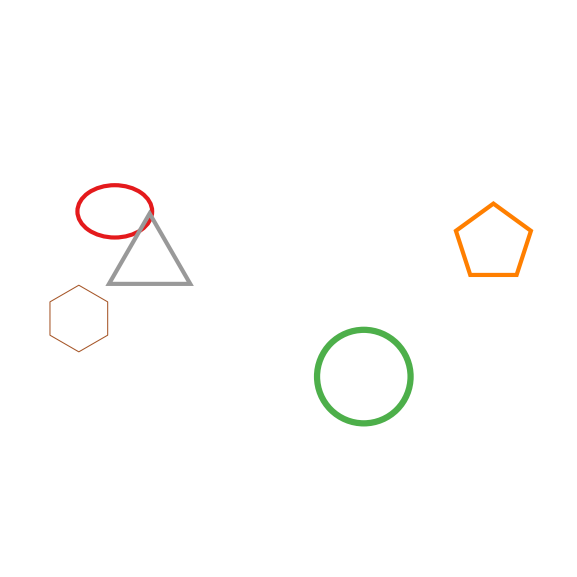[{"shape": "oval", "thickness": 2, "radius": 0.32, "center": [0.199, 0.633]}, {"shape": "circle", "thickness": 3, "radius": 0.4, "center": [0.63, 0.347]}, {"shape": "pentagon", "thickness": 2, "radius": 0.34, "center": [0.854, 0.578]}, {"shape": "hexagon", "thickness": 0.5, "radius": 0.29, "center": [0.136, 0.448]}, {"shape": "triangle", "thickness": 2, "radius": 0.41, "center": [0.259, 0.548]}]